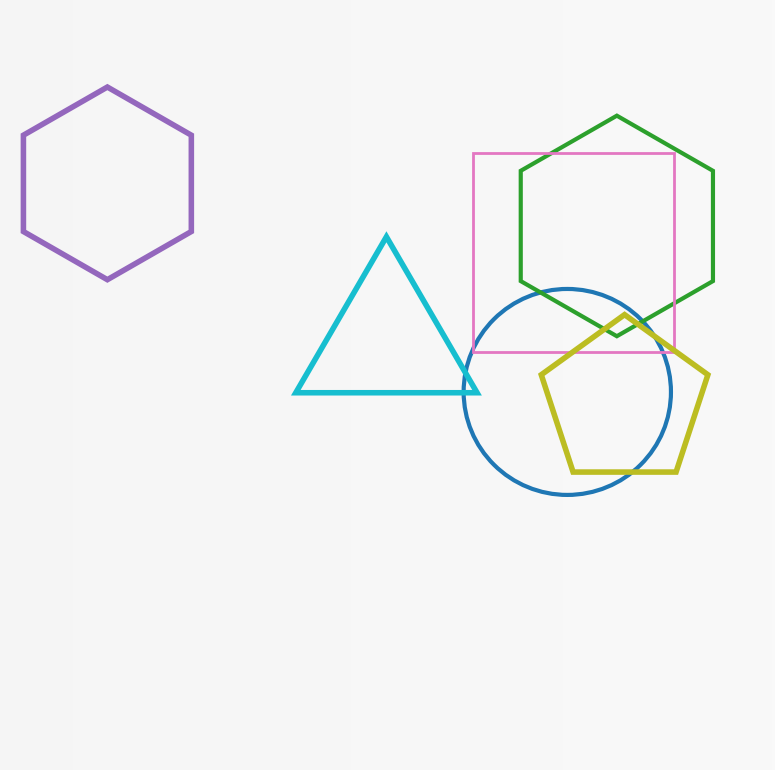[{"shape": "circle", "thickness": 1.5, "radius": 0.67, "center": [0.732, 0.491]}, {"shape": "hexagon", "thickness": 1.5, "radius": 0.72, "center": [0.796, 0.707]}, {"shape": "hexagon", "thickness": 2, "radius": 0.63, "center": [0.139, 0.762]}, {"shape": "square", "thickness": 1, "radius": 0.65, "center": [0.74, 0.672]}, {"shape": "pentagon", "thickness": 2, "radius": 0.57, "center": [0.806, 0.478]}, {"shape": "triangle", "thickness": 2, "radius": 0.68, "center": [0.499, 0.557]}]